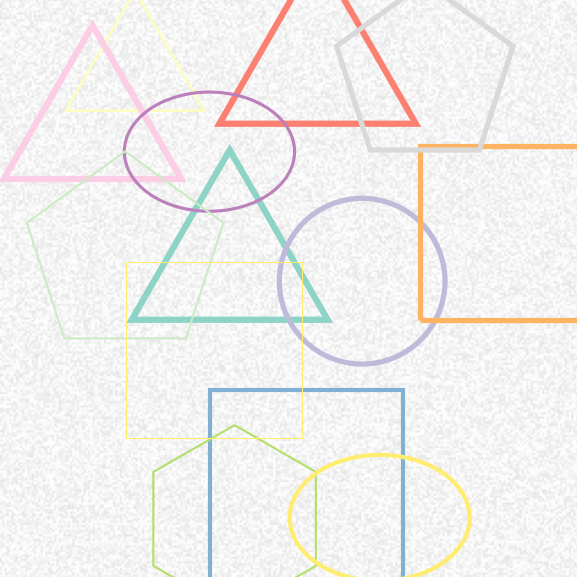[{"shape": "triangle", "thickness": 3, "radius": 0.98, "center": [0.398, 0.543]}, {"shape": "triangle", "thickness": 1, "radius": 0.69, "center": [0.234, 0.877]}, {"shape": "circle", "thickness": 2.5, "radius": 0.72, "center": [0.627, 0.512]}, {"shape": "triangle", "thickness": 3, "radius": 0.98, "center": [0.55, 0.883]}, {"shape": "square", "thickness": 2, "radius": 0.84, "center": [0.53, 0.156]}, {"shape": "square", "thickness": 2.5, "radius": 0.76, "center": [0.878, 0.595]}, {"shape": "hexagon", "thickness": 1, "radius": 0.81, "center": [0.406, 0.101]}, {"shape": "triangle", "thickness": 3, "radius": 0.89, "center": [0.16, 0.778]}, {"shape": "pentagon", "thickness": 2.5, "radius": 0.8, "center": [0.736, 0.869]}, {"shape": "oval", "thickness": 1.5, "radius": 0.74, "center": [0.363, 0.737]}, {"shape": "pentagon", "thickness": 1, "radius": 0.89, "center": [0.217, 0.558]}, {"shape": "square", "thickness": 0.5, "radius": 0.76, "center": [0.37, 0.393]}, {"shape": "oval", "thickness": 2, "radius": 0.78, "center": [0.657, 0.102]}]